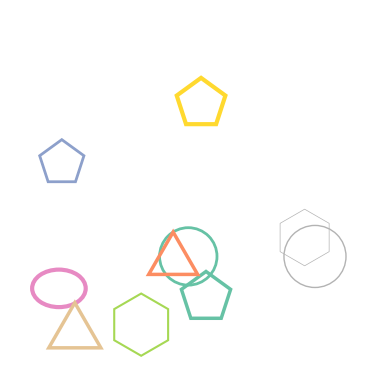[{"shape": "pentagon", "thickness": 2.5, "radius": 0.34, "center": [0.535, 0.228]}, {"shape": "circle", "thickness": 2, "radius": 0.37, "center": [0.489, 0.334]}, {"shape": "triangle", "thickness": 2.5, "radius": 0.37, "center": [0.45, 0.324]}, {"shape": "pentagon", "thickness": 2, "radius": 0.3, "center": [0.161, 0.577]}, {"shape": "oval", "thickness": 3, "radius": 0.35, "center": [0.153, 0.251]}, {"shape": "hexagon", "thickness": 1.5, "radius": 0.4, "center": [0.367, 0.157]}, {"shape": "pentagon", "thickness": 3, "radius": 0.33, "center": [0.522, 0.731]}, {"shape": "triangle", "thickness": 2.5, "radius": 0.39, "center": [0.194, 0.136]}, {"shape": "hexagon", "thickness": 0.5, "radius": 0.37, "center": [0.791, 0.383]}, {"shape": "circle", "thickness": 1, "radius": 0.4, "center": [0.818, 0.334]}]